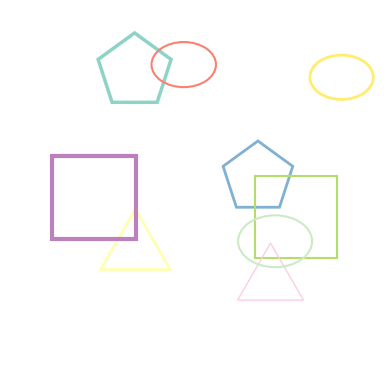[{"shape": "pentagon", "thickness": 2.5, "radius": 0.5, "center": [0.35, 0.815]}, {"shape": "triangle", "thickness": 2, "radius": 0.52, "center": [0.352, 0.352]}, {"shape": "oval", "thickness": 1.5, "radius": 0.42, "center": [0.477, 0.832]}, {"shape": "pentagon", "thickness": 2, "radius": 0.48, "center": [0.67, 0.539]}, {"shape": "square", "thickness": 1.5, "radius": 0.53, "center": [0.769, 0.436]}, {"shape": "triangle", "thickness": 1, "radius": 0.49, "center": [0.703, 0.27]}, {"shape": "square", "thickness": 3, "radius": 0.54, "center": [0.245, 0.487]}, {"shape": "oval", "thickness": 1.5, "radius": 0.48, "center": [0.714, 0.373]}, {"shape": "oval", "thickness": 2, "radius": 0.41, "center": [0.887, 0.799]}]